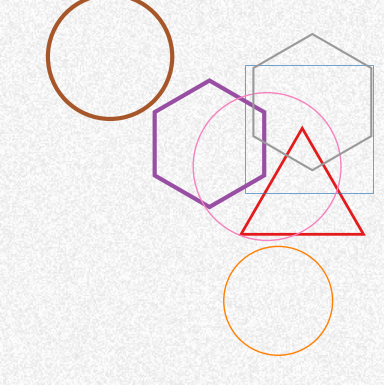[{"shape": "triangle", "thickness": 2, "radius": 0.92, "center": [0.785, 0.483]}, {"shape": "square", "thickness": 0.5, "radius": 0.83, "center": [0.803, 0.665]}, {"shape": "hexagon", "thickness": 3, "radius": 0.82, "center": [0.544, 0.627]}, {"shape": "circle", "thickness": 1, "radius": 0.71, "center": [0.722, 0.219]}, {"shape": "circle", "thickness": 3, "radius": 0.81, "center": [0.286, 0.852]}, {"shape": "circle", "thickness": 1, "radius": 0.96, "center": [0.694, 0.567]}, {"shape": "hexagon", "thickness": 1.5, "radius": 0.88, "center": [0.811, 0.735]}]